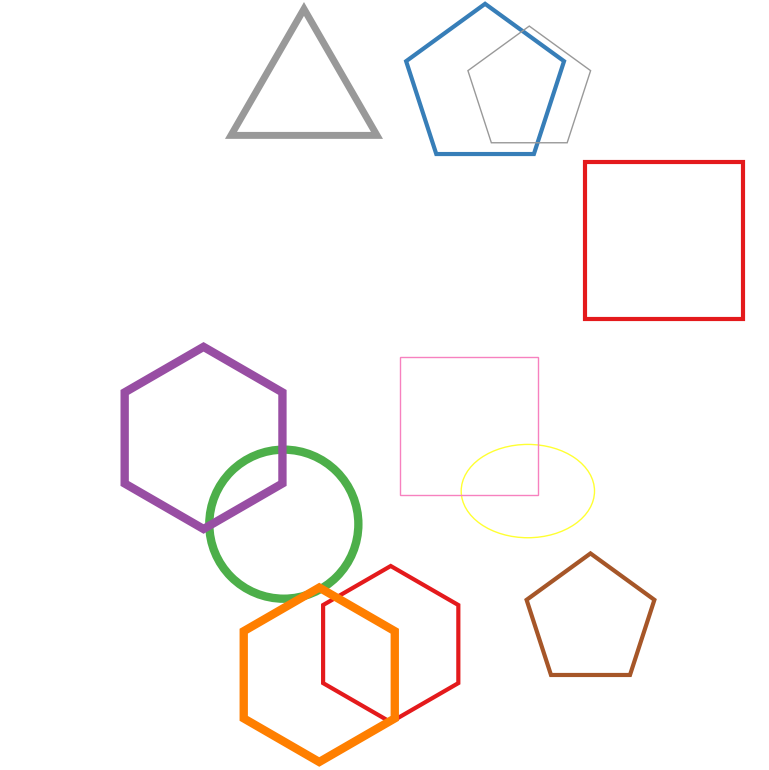[{"shape": "square", "thickness": 1.5, "radius": 0.51, "center": [0.862, 0.687]}, {"shape": "hexagon", "thickness": 1.5, "radius": 0.51, "center": [0.507, 0.164]}, {"shape": "pentagon", "thickness": 1.5, "radius": 0.54, "center": [0.63, 0.887]}, {"shape": "circle", "thickness": 3, "radius": 0.48, "center": [0.369, 0.319]}, {"shape": "hexagon", "thickness": 3, "radius": 0.59, "center": [0.264, 0.431]}, {"shape": "hexagon", "thickness": 3, "radius": 0.57, "center": [0.415, 0.124]}, {"shape": "oval", "thickness": 0.5, "radius": 0.43, "center": [0.686, 0.362]}, {"shape": "pentagon", "thickness": 1.5, "radius": 0.44, "center": [0.767, 0.194]}, {"shape": "square", "thickness": 0.5, "radius": 0.45, "center": [0.609, 0.447]}, {"shape": "triangle", "thickness": 2.5, "radius": 0.55, "center": [0.395, 0.879]}, {"shape": "pentagon", "thickness": 0.5, "radius": 0.42, "center": [0.687, 0.882]}]